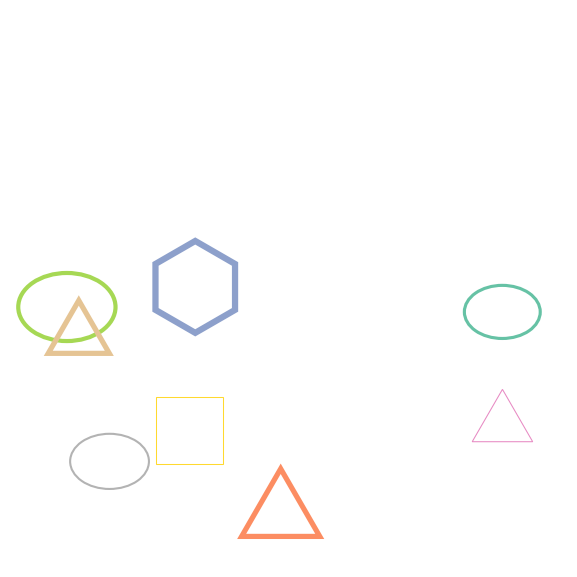[{"shape": "oval", "thickness": 1.5, "radius": 0.33, "center": [0.87, 0.459]}, {"shape": "triangle", "thickness": 2.5, "radius": 0.39, "center": [0.486, 0.109]}, {"shape": "hexagon", "thickness": 3, "radius": 0.4, "center": [0.338, 0.502]}, {"shape": "triangle", "thickness": 0.5, "radius": 0.3, "center": [0.87, 0.264]}, {"shape": "oval", "thickness": 2, "radius": 0.42, "center": [0.116, 0.468]}, {"shape": "square", "thickness": 0.5, "radius": 0.29, "center": [0.328, 0.254]}, {"shape": "triangle", "thickness": 2.5, "radius": 0.31, "center": [0.136, 0.418]}, {"shape": "oval", "thickness": 1, "radius": 0.34, "center": [0.19, 0.2]}]